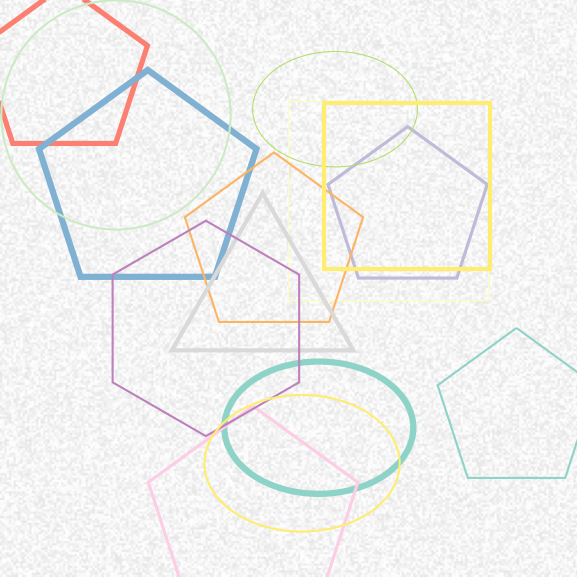[{"shape": "pentagon", "thickness": 1, "radius": 0.72, "center": [0.894, 0.288]}, {"shape": "oval", "thickness": 3, "radius": 0.82, "center": [0.552, 0.259]}, {"shape": "square", "thickness": 0.5, "radius": 0.86, "center": [0.672, 0.652]}, {"shape": "pentagon", "thickness": 1.5, "radius": 0.72, "center": [0.706, 0.635]}, {"shape": "pentagon", "thickness": 2.5, "radius": 0.76, "center": [0.111, 0.873]}, {"shape": "pentagon", "thickness": 3, "radius": 0.99, "center": [0.256, 0.68]}, {"shape": "pentagon", "thickness": 1, "radius": 0.81, "center": [0.474, 0.573]}, {"shape": "oval", "thickness": 0.5, "radius": 0.71, "center": [0.58, 0.81]}, {"shape": "pentagon", "thickness": 1.5, "radius": 0.95, "center": [0.438, 0.105]}, {"shape": "triangle", "thickness": 2, "radius": 0.91, "center": [0.455, 0.483]}, {"shape": "hexagon", "thickness": 1, "radius": 0.93, "center": [0.357, 0.43]}, {"shape": "circle", "thickness": 1, "radius": 0.99, "center": [0.201, 0.8]}, {"shape": "oval", "thickness": 1, "radius": 0.85, "center": [0.523, 0.197]}, {"shape": "square", "thickness": 2, "radius": 0.72, "center": [0.704, 0.677]}]